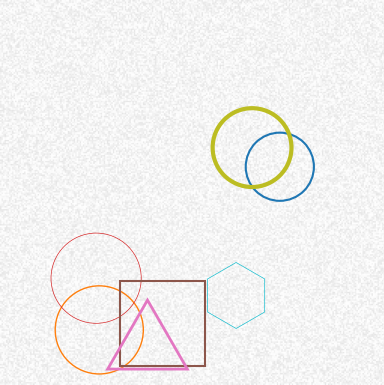[{"shape": "circle", "thickness": 1.5, "radius": 0.44, "center": [0.727, 0.567]}, {"shape": "circle", "thickness": 1, "radius": 0.57, "center": [0.258, 0.143]}, {"shape": "circle", "thickness": 0.5, "radius": 0.59, "center": [0.25, 0.277]}, {"shape": "square", "thickness": 1.5, "radius": 0.56, "center": [0.422, 0.16]}, {"shape": "triangle", "thickness": 2, "radius": 0.6, "center": [0.383, 0.101]}, {"shape": "circle", "thickness": 3, "radius": 0.51, "center": [0.655, 0.617]}, {"shape": "hexagon", "thickness": 0.5, "radius": 0.43, "center": [0.613, 0.233]}]